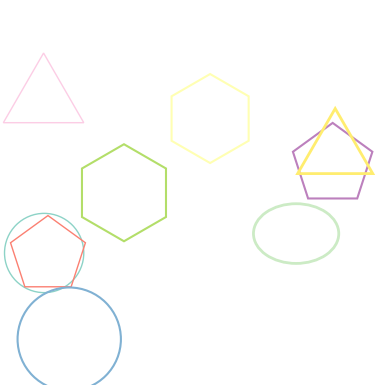[{"shape": "circle", "thickness": 1, "radius": 0.51, "center": [0.115, 0.343]}, {"shape": "hexagon", "thickness": 1.5, "radius": 0.58, "center": [0.546, 0.692]}, {"shape": "pentagon", "thickness": 1, "radius": 0.51, "center": [0.125, 0.338]}, {"shape": "circle", "thickness": 1.5, "radius": 0.67, "center": [0.18, 0.119]}, {"shape": "hexagon", "thickness": 1.5, "radius": 0.63, "center": [0.322, 0.499]}, {"shape": "triangle", "thickness": 1, "radius": 0.6, "center": [0.113, 0.742]}, {"shape": "pentagon", "thickness": 1.5, "radius": 0.54, "center": [0.864, 0.572]}, {"shape": "oval", "thickness": 2, "radius": 0.55, "center": [0.769, 0.393]}, {"shape": "triangle", "thickness": 2, "radius": 0.56, "center": [0.871, 0.605]}]